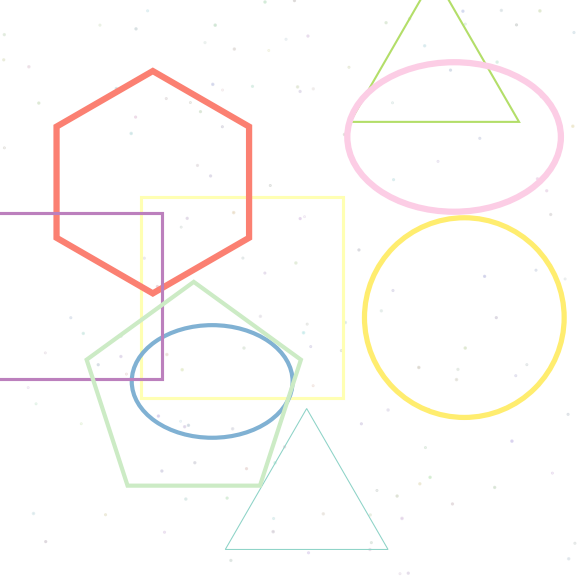[{"shape": "triangle", "thickness": 0.5, "radius": 0.81, "center": [0.531, 0.129]}, {"shape": "square", "thickness": 1.5, "radius": 0.87, "center": [0.419, 0.484]}, {"shape": "hexagon", "thickness": 3, "radius": 0.96, "center": [0.265, 0.684]}, {"shape": "oval", "thickness": 2, "radius": 0.7, "center": [0.367, 0.339]}, {"shape": "triangle", "thickness": 1, "radius": 0.84, "center": [0.752, 0.873]}, {"shape": "oval", "thickness": 3, "radius": 0.92, "center": [0.786, 0.762]}, {"shape": "square", "thickness": 1.5, "radius": 0.72, "center": [0.136, 0.487]}, {"shape": "pentagon", "thickness": 2, "radius": 0.98, "center": [0.336, 0.316]}, {"shape": "circle", "thickness": 2.5, "radius": 0.86, "center": [0.804, 0.449]}]